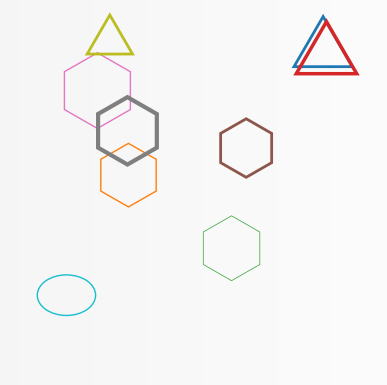[{"shape": "triangle", "thickness": 2, "radius": 0.43, "center": [0.834, 0.87]}, {"shape": "hexagon", "thickness": 1, "radius": 0.41, "center": [0.332, 0.545]}, {"shape": "hexagon", "thickness": 0.5, "radius": 0.42, "center": [0.598, 0.355]}, {"shape": "triangle", "thickness": 2.5, "radius": 0.45, "center": [0.843, 0.854]}, {"shape": "hexagon", "thickness": 2, "radius": 0.38, "center": [0.635, 0.615]}, {"shape": "hexagon", "thickness": 1, "radius": 0.49, "center": [0.251, 0.765]}, {"shape": "hexagon", "thickness": 3, "radius": 0.44, "center": [0.329, 0.66]}, {"shape": "triangle", "thickness": 2, "radius": 0.34, "center": [0.283, 0.893]}, {"shape": "oval", "thickness": 1, "radius": 0.38, "center": [0.171, 0.233]}]